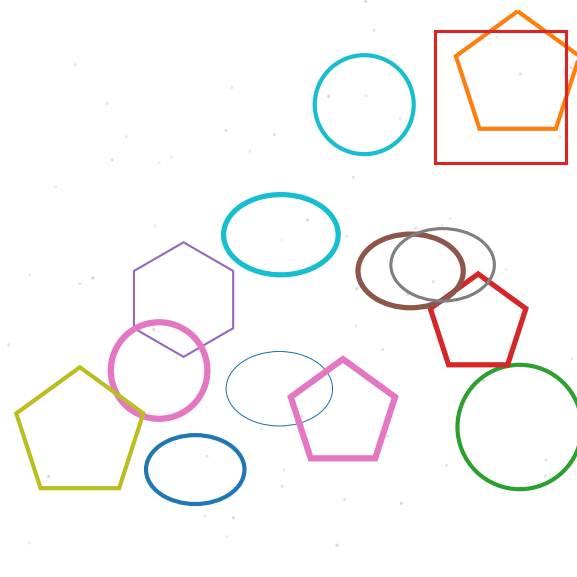[{"shape": "oval", "thickness": 2, "radius": 0.43, "center": [0.338, 0.186]}, {"shape": "oval", "thickness": 0.5, "radius": 0.46, "center": [0.484, 0.326]}, {"shape": "pentagon", "thickness": 2, "radius": 0.56, "center": [0.896, 0.867]}, {"shape": "circle", "thickness": 2, "radius": 0.54, "center": [0.9, 0.26]}, {"shape": "square", "thickness": 1.5, "radius": 0.57, "center": [0.867, 0.831]}, {"shape": "pentagon", "thickness": 2.5, "radius": 0.43, "center": [0.828, 0.438]}, {"shape": "hexagon", "thickness": 1, "radius": 0.5, "center": [0.318, 0.48]}, {"shape": "oval", "thickness": 2.5, "radius": 0.46, "center": [0.711, 0.53]}, {"shape": "pentagon", "thickness": 3, "radius": 0.47, "center": [0.594, 0.282]}, {"shape": "circle", "thickness": 3, "radius": 0.42, "center": [0.275, 0.358]}, {"shape": "oval", "thickness": 1.5, "radius": 0.45, "center": [0.766, 0.541]}, {"shape": "pentagon", "thickness": 2, "radius": 0.58, "center": [0.138, 0.247]}, {"shape": "oval", "thickness": 2.5, "radius": 0.5, "center": [0.486, 0.593]}, {"shape": "circle", "thickness": 2, "radius": 0.43, "center": [0.631, 0.818]}]